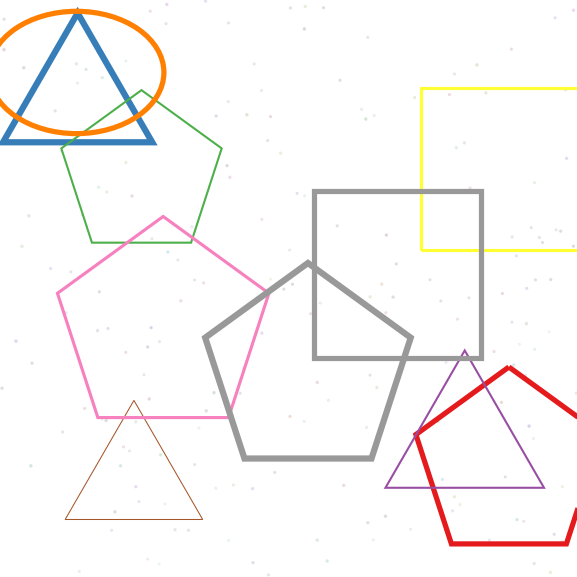[{"shape": "pentagon", "thickness": 2.5, "radius": 0.85, "center": [0.881, 0.194]}, {"shape": "triangle", "thickness": 3, "radius": 0.75, "center": [0.134, 0.827]}, {"shape": "pentagon", "thickness": 1, "radius": 0.73, "center": [0.245, 0.697]}, {"shape": "triangle", "thickness": 1, "radius": 0.79, "center": [0.805, 0.234]}, {"shape": "oval", "thickness": 2.5, "radius": 0.76, "center": [0.133, 0.874]}, {"shape": "square", "thickness": 1.5, "radius": 0.7, "center": [0.869, 0.706]}, {"shape": "triangle", "thickness": 0.5, "radius": 0.69, "center": [0.232, 0.168]}, {"shape": "pentagon", "thickness": 1.5, "radius": 0.96, "center": [0.283, 0.432]}, {"shape": "square", "thickness": 2.5, "radius": 0.72, "center": [0.688, 0.524]}, {"shape": "pentagon", "thickness": 3, "radius": 0.94, "center": [0.533, 0.357]}]